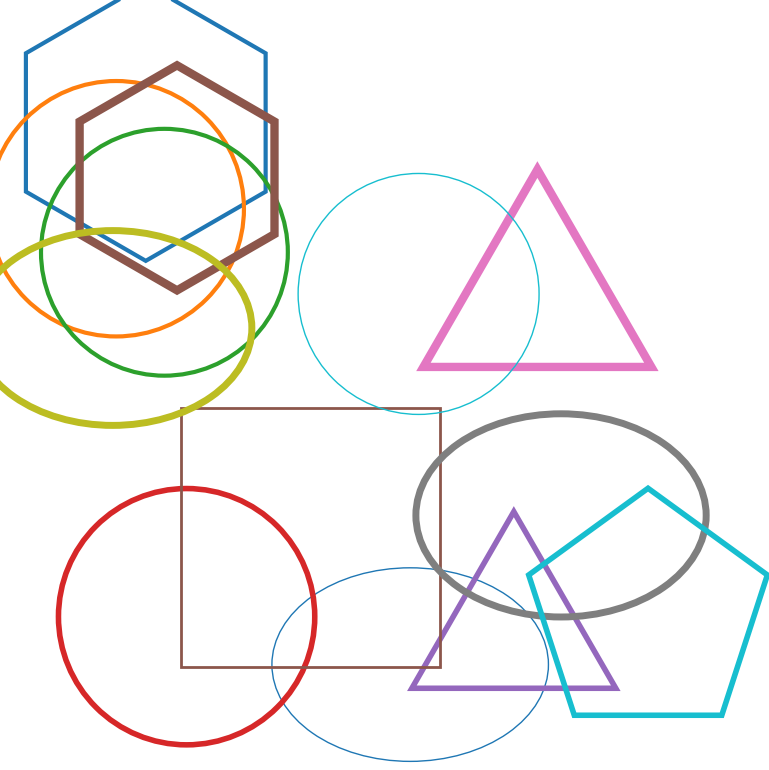[{"shape": "hexagon", "thickness": 1.5, "radius": 0.9, "center": [0.189, 0.841]}, {"shape": "oval", "thickness": 0.5, "radius": 0.9, "center": [0.533, 0.137]}, {"shape": "circle", "thickness": 1.5, "radius": 0.83, "center": [0.151, 0.729]}, {"shape": "circle", "thickness": 1.5, "radius": 0.8, "center": [0.214, 0.672]}, {"shape": "circle", "thickness": 2, "radius": 0.83, "center": [0.242, 0.199]}, {"shape": "triangle", "thickness": 2, "radius": 0.76, "center": [0.667, 0.183]}, {"shape": "hexagon", "thickness": 3, "radius": 0.73, "center": [0.23, 0.769]}, {"shape": "square", "thickness": 1, "radius": 0.84, "center": [0.404, 0.302]}, {"shape": "triangle", "thickness": 3, "radius": 0.85, "center": [0.698, 0.609]}, {"shape": "oval", "thickness": 2.5, "radius": 0.94, "center": [0.729, 0.331]}, {"shape": "oval", "thickness": 2.5, "radius": 0.9, "center": [0.146, 0.574]}, {"shape": "circle", "thickness": 0.5, "radius": 0.78, "center": [0.544, 0.618]}, {"shape": "pentagon", "thickness": 2, "radius": 0.81, "center": [0.842, 0.203]}]